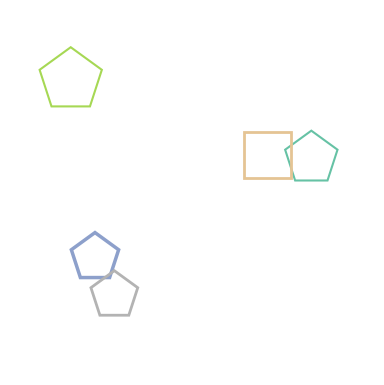[{"shape": "pentagon", "thickness": 1.5, "radius": 0.36, "center": [0.809, 0.589]}, {"shape": "pentagon", "thickness": 2.5, "radius": 0.32, "center": [0.247, 0.331]}, {"shape": "pentagon", "thickness": 1.5, "radius": 0.42, "center": [0.184, 0.792]}, {"shape": "square", "thickness": 2, "radius": 0.3, "center": [0.694, 0.598]}, {"shape": "pentagon", "thickness": 2, "radius": 0.32, "center": [0.297, 0.233]}]